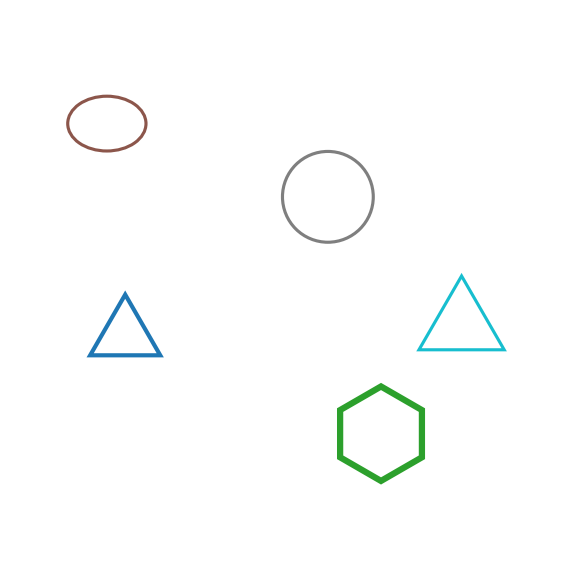[{"shape": "triangle", "thickness": 2, "radius": 0.35, "center": [0.217, 0.419]}, {"shape": "hexagon", "thickness": 3, "radius": 0.41, "center": [0.66, 0.248]}, {"shape": "oval", "thickness": 1.5, "radius": 0.34, "center": [0.185, 0.785]}, {"shape": "circle", "thickness": 1.5, "radius": 0.39, "center": [0.568, 0.658]}, {"shape": "triangle", "thickness": 1.5, "radius": 0.43, "center": [0.799, 0.436]}]